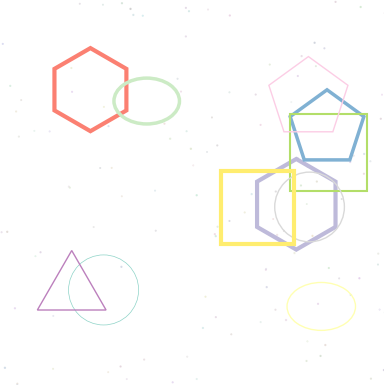[{"shape": "circle", "thickness": 0.5, "radius": 0.45, "center": [0.269, 0.247]}, {"shape": "oval", "thickness": 1, "radius": 0.44, "center": [0.834, 0.204]}, {"shape": "hexagon", "thickness": 3, "radius": 0.59, "center": [0.77, 0.469]}, {"shape": "hexagon", "thickness": 3, "radius": 0.54, "center": [0.235, 0.767]}, {"shape": "pentagon", "thickness": 2.5, "radius": 0.5, "center": [0.849, 0.666]}, {"shape": "square", "thickness": 1.5, "radius": 0.5, "center": [0.852, 0.603]}, {"shape": "pentagon", "thickness": 1, "radius": 0.54, "center": [0.801, 0.745]}, {"shape": "circle", "thickness": 1, "radius": 0.45, "center": [0.804, 0.462]}, {"shape": "triangle", "thickness": 1, "radius": 0.52, "center": [0.186, 0.246]}, {"shape": "oval", "thickness": 2.5, "radius": 0.43, "center": [0.381, 0.738]}, {"shape": "square", "thickness": 3, "radius": 0.47, "center": [0.668, 0.461]}]